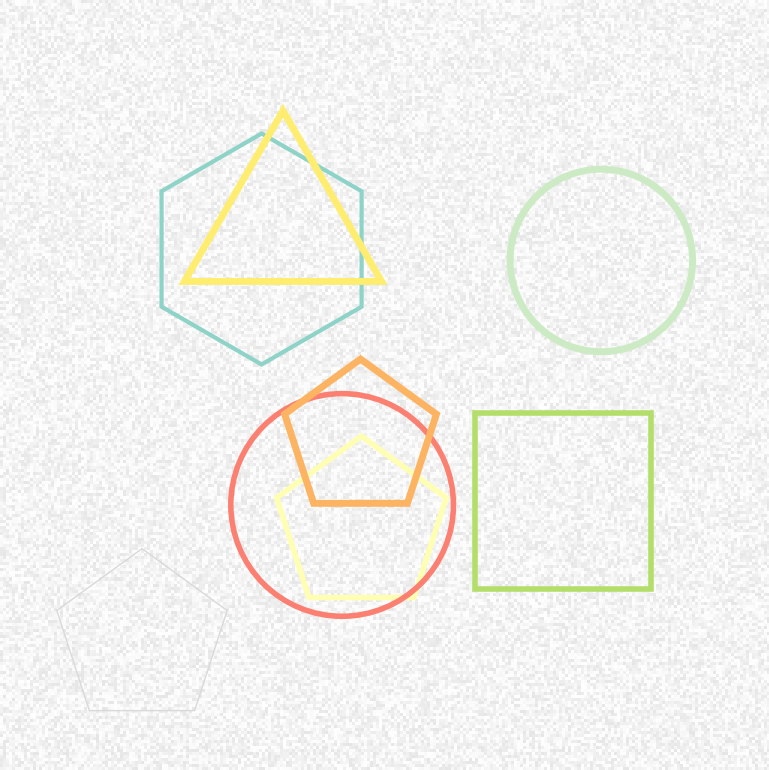[{"shape": "hexagon", "thickness": 1.5, "radius": 0.75, "center": [0.34, 0.677]}, {"shape": "pentagon", "thickness": 2, "radius": 0.58, "center": [0.469, 0.318]}, {"shape": "circle", "thickness": 2, "radius": 0.72, "center": [0.444, 0.344]}, {"shape": "pentagon", "thickness": 2.5, "radius": 0.52, "center": [0.468, 0.43]}, {"shape": "square", "thickness": 2, "radius": 0.57, "center": [0.732, 0.349]}, {"shape": "pentagon", "thickness": 0.5, "radius": 0.58, "center": [0.184, 0.171]}, {"shape": "circle", "thickness": 2.5, "radius": 0.59, "center": [0.781, 0.662]}, {"shape": "triangle", "thickness": 2.5, "radius": 0.74, "center": [0.368, 0.708]}]